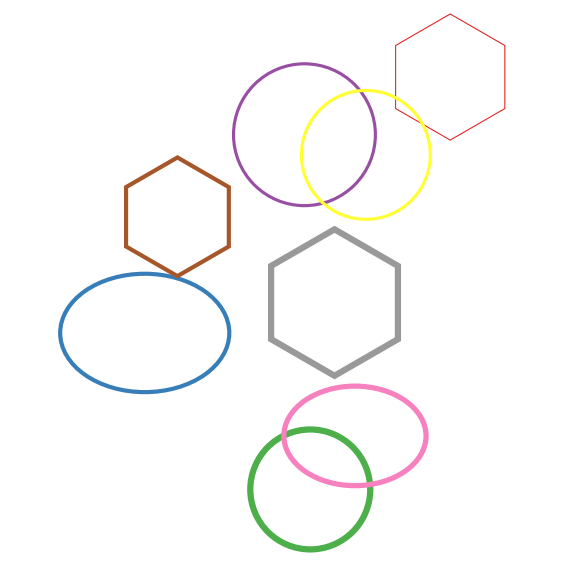[{"shape": "hexagon", "thickness": 0.5, "radius": 0.55, "center": [0.78, 0.866]}, {"shape": "oval", "thickness": 2, "radius": 0.73, "center": [0.251, 0.423]}, {"shape": "circle", "thickness": 3, "radius": 0.52, "center": [0.537, 0.152]}, {"shape": "circle", "thickness": 1.5, "radius": 0.61, "center": [0.527, 0.766]}, {"shape": "circle", "thickness": 1.5, "radius": 0.56, "center": [0.634, 0.731]}, {"shape": "hexagon", "thickness": 2, "radius": 0.51, "center": [0.307, 0.624]}, {"shape": "oval", "thickness": 2.5, "radius": 0.62, "center": [0.615, 0.244]}, {"shape": "hexagon", "thickness": 3, "radius": 0.63, "center": [0.579, 0.475]}]